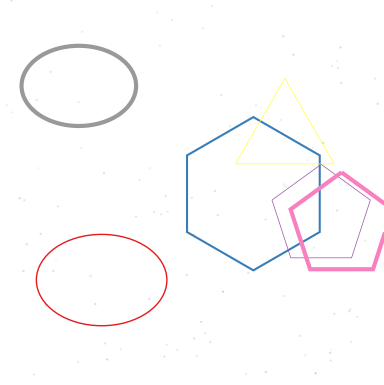[{"shape": "oval", "thickness": 1, "radius": 0.85, "center": [0.264, 0.273]}, {"shape": "hexagon", "thickness": 1.5, "radius": 1.0, "center": [0.658, 0.497]}, {"shape": "pentagon", "thickness": 0.5, "radius": 0.67, "center": [0.834, 0.439]}, {"shape": "triangle", "thickness": 0.5, "radius": 0.74, "center": [0.74, 0.648]}, {"shape": "pentagon", "thickness": 3, "radius": 0.7, "center": [0.887, 0.413]}, {"shape": "oval", "thickness": 3, "radius": 0.74, "center": [0.205, 0.777]}]